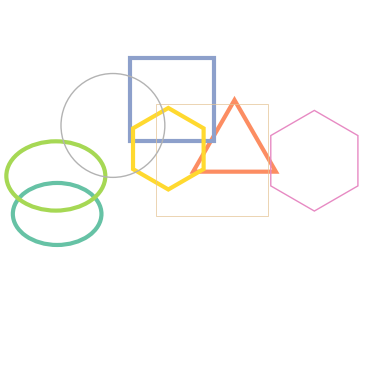[{"shape": "oval", "thickness": 3, "radius": 0.58, "center": [0.148, 0.444]}, {"shape": "triangle", "thickness": 3, "radius": 0.62, "center": [0.609, 0.616]}, {"shape": "square", "thickness": 3, "radius": 0.55, "center": [0.446, 0.742]}, {"shape": "hexagon", "thickness": 1, "radius": 0.65, "center": [0.816, 0.583]}, {"shape": "oval", "thickness": 3, "radius": 0.64, "center": [0.145, 0.543]}, {"shape": "hexagon", "thickness": 3, "radius": 0.53, "center": [0.437, 0.614]}, {"shape": "square", "thickness": 0.5, "radius": 0.73, "center": [0.552, 0.584]}, {"shape": "circle", "thickness": 1, "radius": 0.67, "center": [0.293, 0.674]}]